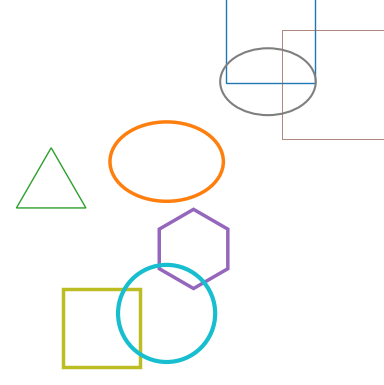[{"shape": "square", "thickness": 1, "radius": 0.58, "center": [0.702, 0.9]}, {"shape": "oval", "thickness": 2.5, "radius": 0.74, "center": [0.433, 0.58]}, {"shape": "triangle", "thickness": 1, "radius": 0.52, "center": [0.133, 0.512]}, {"shape": "hexagon", "thickness": 2.5, "radius": 0.51, "center": [0.503, 0.353]}, {"shape": "square", "thickness": 0.5, "radius": 0.71, "center": [0.873, 0.781]}, {"shape": "oval", "thickness": 1.5, "radius": 0.62, "center": [0.696, 0.788]}, {"shape": "square", "thickness": 2.5, "radius": 0.51, "center": [0.264, 0.149]}, {"shape": "circle", "thickness": 3, "radius": 0.63, "center": [0.433, 0.186]}]